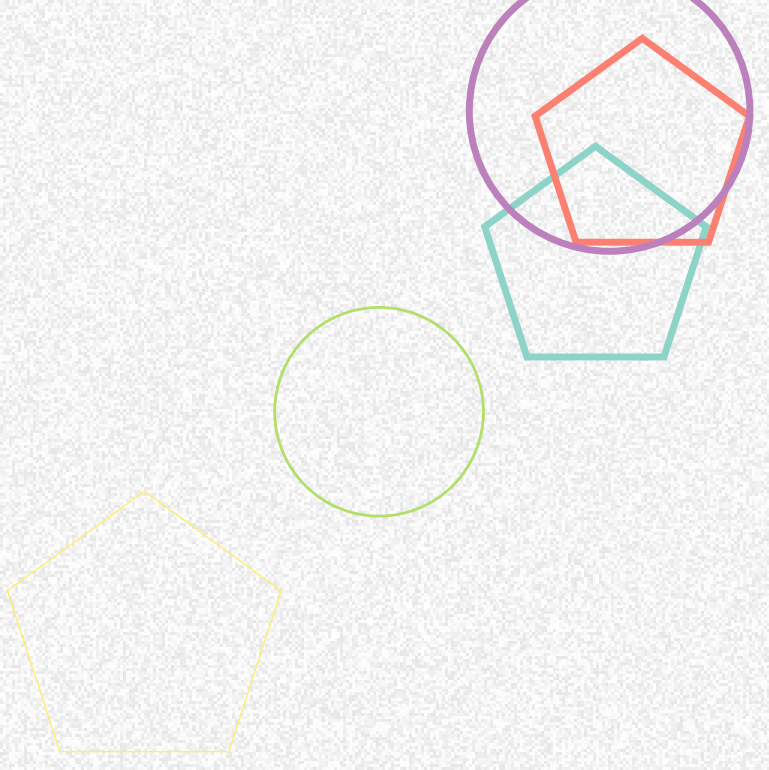[{"shape": "pentagon", "thickness": 2.5, "radius": 0.76, "center": [0.773, 0.659]}, {"shape": "pentagon", "thickness": 2.5, "radius": 0.73, "center": [0.834, 0.804]}, {"shape": "circle", "thickness": 1, "radius": 0.68, "center": [0.492, 0.465]}, {"shape": "circle", "thickness": 2.5, "radius": 0.91, "center": [0.792, 0.856]}, {"shape": "pentagon", "thickness": 0.5, "radius": 0.93, "center": [0.187, 0.175]}]